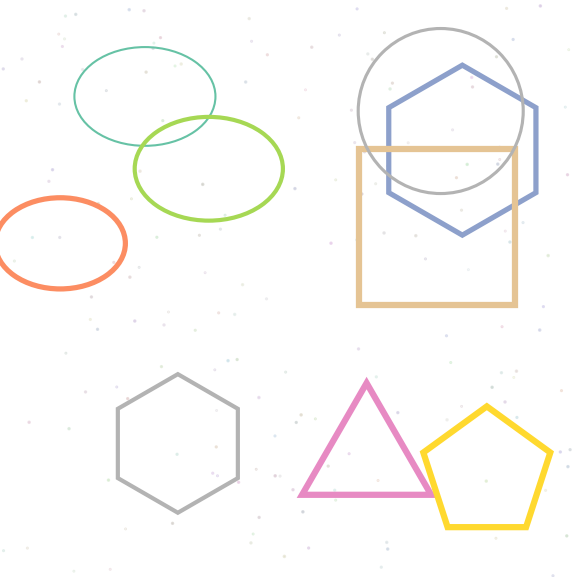[{"shape": "oval", "thickness": 1, "radius": 0.61, "center": [0.251, 0.832]}, {"shape": "oval", "thickness": 2.5, "radius": 0.56, "center": [0.104, 0.578]}, {"shape": "hexagon", "thickness": 2.5, "radius": 0.74, "center": [0.801, 0.739]}, {"shape": "triangle", "thickness": 3, "radius": 0.65, "center": [0.635, 0.207]}, {"shape": "oval", "thickness": 2, "radius": 0.64, "center": [0.362, 0.707]}, {"shape": "pentagon", "thickness": 3, "radius": 0.58, "center": [0.843, 0.18]}, {"shape": "square", "thickness": 3, "radius": 0.67, "center": [0.757, 0.606]}, {"shape": "circle", "thickness": 1.5, "radius": 0.71, "center": [0.763, 0.807]}, {"shape": "hexagon", "thickness": 2, "radius": 0.6, "center": [0.308, 0.231]}]